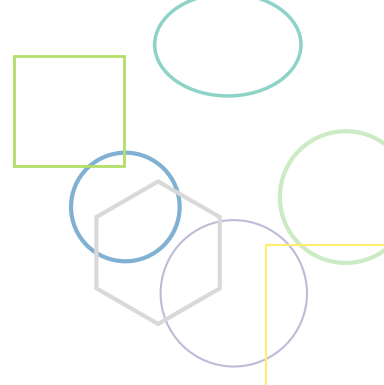[{"shape": "oval", "thickness": 2.5, "radius": 0.95, "center": [0.592, 0.884]}, {"shape": "circle", "thickness": 1.5, "radius": 0.95, "center": [0.607, 0.238]}, {"shape": "circle", "thickness": 3, "radius": 0.71, "center": [0.326, 0.462]}, {"shape": "square", "thickness": 2, "radius": 0.72, "center": [0.179, 0.712]}, {"shape": "hexagon", "thickness": 3, "radius": 0.93, "center": [0.411, 0.344]}, {"shape": "circle", "thickness": 3, "radius": 0.86, "center": [0.898, 0.488]}, {"shape": "square", "thickness": 1.5, "radius": 0.96, "center": [0.882, 0.172]}]